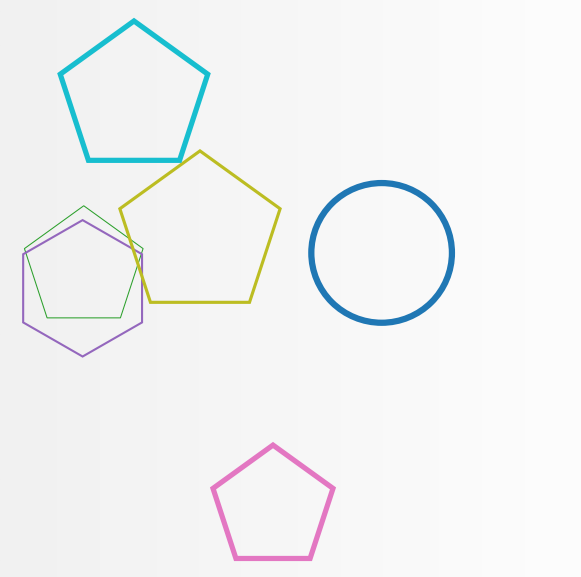[{"shape": "circle", "thickness": 3, "radius": 0.6, "center": [0.657, 0.561]}, {"shape": "pentagon", "thickness": 0.5, "radius": 0.54, "center": [0.144, 0.536]}, {"shape": "hexagon", "thickness": 1, "radius": 0.59, "center": [0.142, 0.5]}, {"shape": "pentagon", "thickness": 2.5, "radius": 0.54, "center": [0.47, 0.12]}, {"shape": "pentagon", "thickness": 1.5, "radius": 0.72, "center": [0.344, 0.593]}, {"shape": "pentagon", "thickness": 2.5, "radius": 0.67, "center": [0.231, 0.829]}]